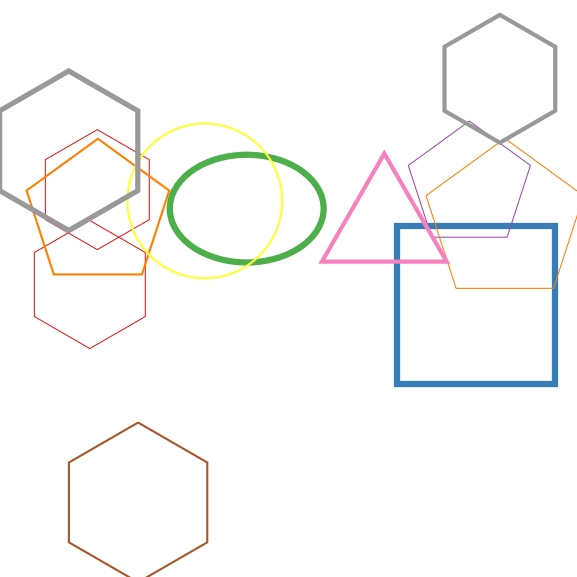[{"shape": "hexagon", "thickness": 0.5, "radius": 0.55, "center": [0.156, 0.506]}, {"shape": "hexagon", "thickness": 0.5, "radius": 0.52, "center": [0.169, 0.671]}, {"shape": "square", "thickness": 3, "radius": 0.69, "center": [0.825, 0.471]}, {"shape": "oval", "thickness": 3, "radius": 0.67, "center": [0.427, 0.638]}, {"shape": "pentagon", "thickness": 0.5, "radius": 0.56, "center": [0.813, 0.678]}, {"shape": "pentagon", "thickness": 0.5, "radius": 0.72, "center": [0.874, 0.616]}, {"shape": "pentagon", "thickness": 1, "radius": 0.65, "center": [0.17, 0.629]}, {"shape": "circle", "thickness": 1, "radius": 0.67, "center": [0.355, 0.651]}, {"shape": "hexagon", "thickness": 1, "radius": 0.69, "center": [0.239, 0.129]}, {"shape": "triangle", "thickness": 2, "radius": 0.62, "center": [0.665, 0.608]}, {"shape": "hexagon", "thickness": 2.5, "radius": 0.69, "center": [0.119, 0.738]}, {"shape": "hexagon", "thickness": 2, "radius": 0.55, "center": [0.866, 0.863]}]